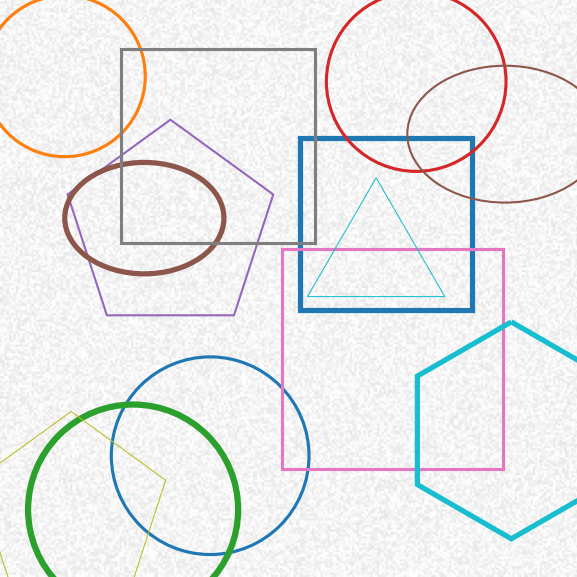[{"shape": "square", "thickness": 2.5, "radius": 0.75, "center": [0.669, 0.611]}, {"shape": "circle", "thickness": 1.5, "radius": 0.86, "center": [0.364, 0.21]}, {"shape": "circle", "thickness": 1.5, "radius": 0.7, "center": [0.112, 0.867]}, {"shape": "circle", "thickness": 3, "radius": 0.91, "center": [0.23, 0.117]}, {"shape": "circle", "thickness": 1.5, "radius": 0.78, "center": [0.721, 0.858]}, {"shape": "pentagon", "thickness": 1, "radius": 0.94, "center": [0.295, 0.605]}, {"shape": "oval", "thickness": 2.5, "radius": 0.69, "center": [0.25, 0.621]}, {"shape": "oval", "thickness": 1, "radius": 0.85, "center": [0.875, 0.767]}, {"shape": "square", "thickness": 1.5, "radius": 0.95, "center": [0.68, 0.377]}, {"shape": "square", "thickness": 1.5, "radius": 0.84, "center": [0.377, 0.747]}, {"shape": "pentagon", "thickness": 0.5, "radius": 0.86, "center": [0.123, 0.114]}, {"shape": "hexagon", "thickness": 2.5, "radius": 0.94, "center": [0.885, 0.254]}, {"shape": "triangle", "thickness": 0.5, "radius": 0.69, "center": [0.651, 0.554]}]